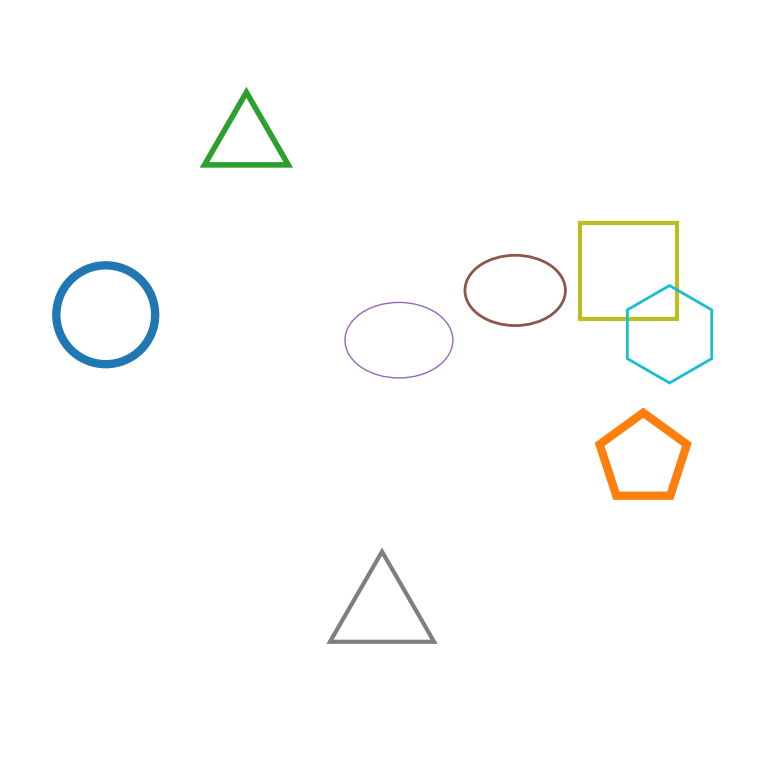[{"shape": "circle", "thickness": 3, "radius": 0.32, "center": [0.137, 0.591]}, {"shape": "pentagon", "thickness": 3, "radius": 0.3, "center": [0.835, 0.404]}, {"shape": "triangle", "thickness": 2, "radius": 0.31, "center": [0.32, 0.817]}, {"shape": "oval", "thickness": 0.5, "radius": 0.35, "center": [0.518, 0.558]}, {"shape": "oval", "thickness": 1, "radius": 0.33, "center": [0.669, 0.623]}, {"shape": "triangle", "thickness": 1.5, "radius": 0.39, "center": [0.496, 0.206]}, {"shape": "square", "thickness": 1.5, "radius": 0.31, "center": [0.816, 0.648]}, {"shape": "hexagon", "thickness": 1, "radius": 0.32, "center": [0.87, 0.566]}]